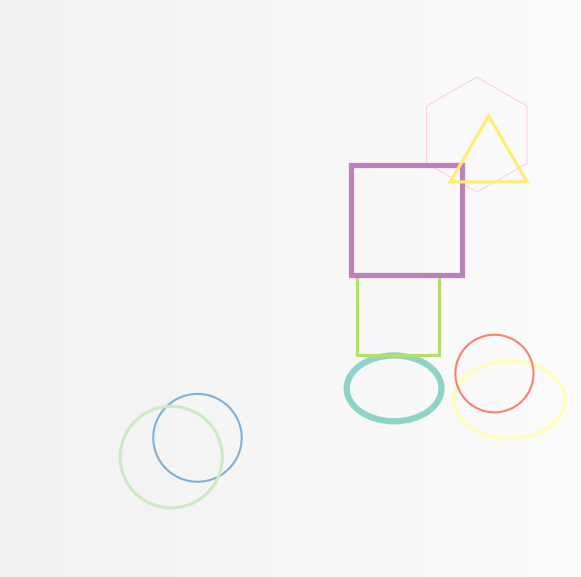[{"shape": "oval", "thickness": 3, "radius": 0.41, "center": [0.678, 0.327]}, {"shape": "oval", "thickness": 1.5, "radius": 0.48, "center": [0.877, 0.307]}, {"shape": "circle", "thickness": 1, "radius": 0.34, "center": [0.851, 0.352]}, {"shape": "circle", "thickness": 1, "radius": 0.38, "center": [0.34, 0.241]}, {"shape": "square", "thickness": 1.5, "radius": 0.35, "center": [0.685, 0.454]}, {"shape": "hexagon", "thickness": 0.5, "radius": 0.5, "center": [0.82, 0.766]}, {"shape": "square", "thickness": 2.5, "radius": 0.48, "center": [0.699, 0.618]}, {"shape": "circle", "thickness": 1.5, "radius": 0.44, "center": [0.295, 0.208]}, {"shape": "triangle", "thickness": 1.5, "radius": 0.38, "center": [0.841, 0.722]}]